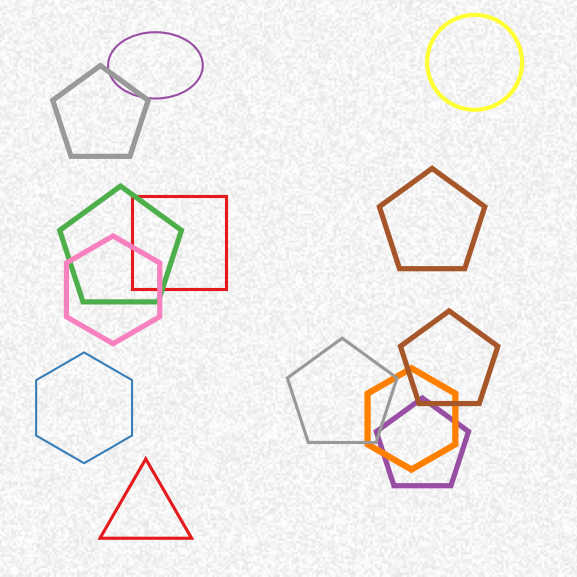[{"shape": "square", "thickness": 1.5, "radius": 0.41, "center": [0.31, 0.579]}, {"shape": "triangle", "thickness": 1.5, "radius": 0.46, "center": [0.252, 0.113]}, {"shape": "hexagon", "thickness": 1, "radius": 0.48, "center": [0.146, 0.293]}, {"shape": "pentagon", "thickness": 2.5, "radius": 0.55, "center": [0.209, 0.566]}, {"shape": "pentagon", "thickness": 2.5, "radius": 0.42, "center": [0.731, 0.226]}, {"shape": "oval", "thickness": 1, "radius": 0.41, "center": [0.269, 0.886]}, {"shape": "hexagon", "thickness": 3, "radius": 0.44, "center": [0.712, 0.274]}, {"shape": "circle", "thickness": 2, "radius": 0.41, "center": [0.822, 0.891]}, {"shape": "pentagon", "thickness": 2.5, "radius": 0.44, "center": [0.778, 0.372]}, {"shape": "pentagon", "thickness": 2.5, "radius": 0.48, "center": [0.748, 0.612]}, {"shape": "hexagon", "thickness": 2.5, "radius": 0.47, "center": [0.196, 0.497]}, {"shape": "pentagon", "thickness": 2.5, "radius": 0.43, "center": [0.174, 0.799]}, {"shape": "pentagon", "thickness": 1.5, "radius": 0.5, "center": [0.593, 0.314]}]